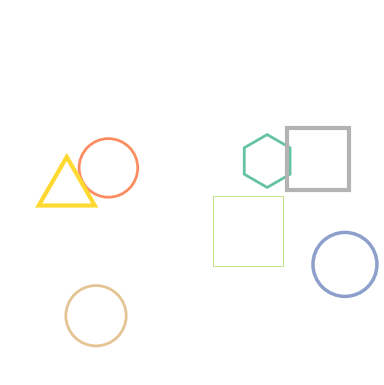[{"shape": "hexagon", "thickness": 2, "radius": 0.34, "center": [0.694, 0.582]}, {"shape": "circle", "thickness": 2, "radius": 0.38, "center": [0.282, 0.564]}, {"shape": "circle", "thickness": 2.5, "radius": 0.42, "center": [0.896, 0.313]}, {"shape": "square", "thickness": 0.5, "radius": 0.46, "center": [0.645, 0.4]}, {"shape": "triangle", "thickness": 3, "radius": 0.42, "center": [0.173, 0.508]}, {"shape": "circle", "thickness": 2, "radius": 0.39, "center": [0.249, 0.18]}, {"shape": "square", "thickness": 3, "radius": 0.41, "center": [0.826, 0.587]}]